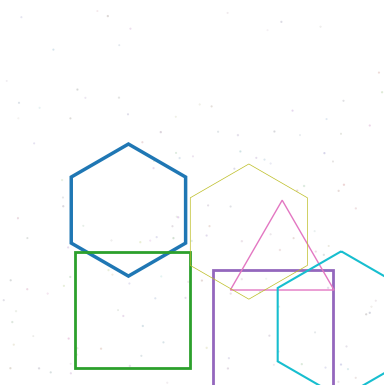[{"shape": "hexagon", "thickness": 2.5, "radius": 0.86, "center": [0.334, 0.454]}, {"shape": "square", "thickness": 2, "radius": 0.75, "center": [0.343, 0.195]}, {"shape": "square", "thickness": 2, "radius": 0.78, "center": [0.709, 0.142]}, {"shape": "triangle", "thickness": 1, "radius": 0.78, "center": [0.733, 0.324]}, {"shape": "hexagon", "thickness": 0.5, "radius": 0.88, "center": [0.646, 0.398]}, {"shape": "hexagon", "thickness": 1.5, "radius": 0.95, "center": [0.886, 0.157]}]